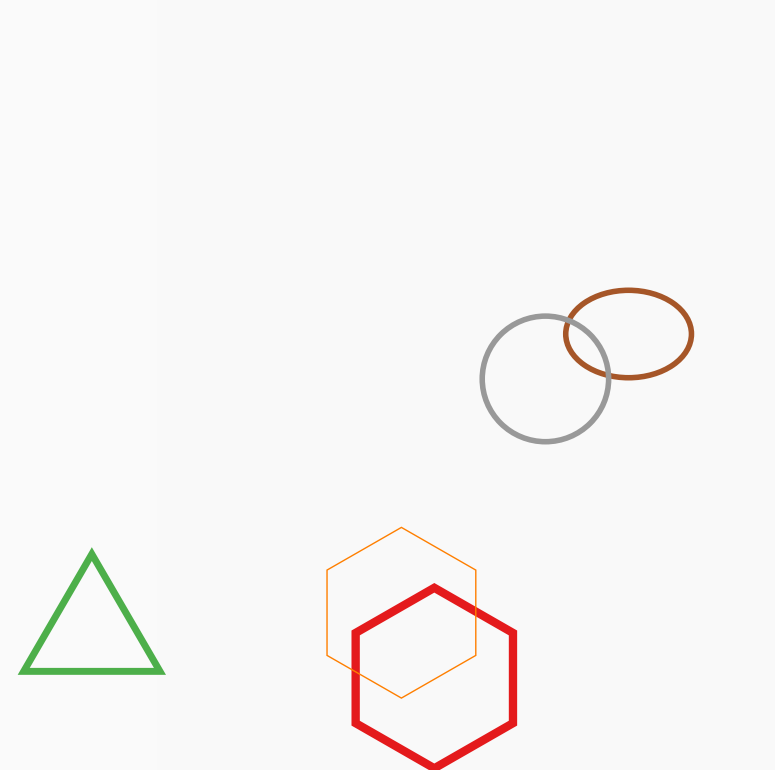[{"shape": "hexagon", "thickness": 3, "radius": 0.59, "center": [0.56, 0.119]}, {"shape": "triangle", "thickness": 2.5, "radius": 0.51, "center": [0.118, 0.179]}, {"shape": "hexagon", "thickness": 0.5, "radius": 0.55, "center": [0.518, 0.204]}, {"shape": "oval", "thickness": 2, "radius": 0.41, "center": [0.811, 0.566]}, {"shape": "circle", "thickness": 2, "radius": 0.41, "center": [0.704, 0.508]}]